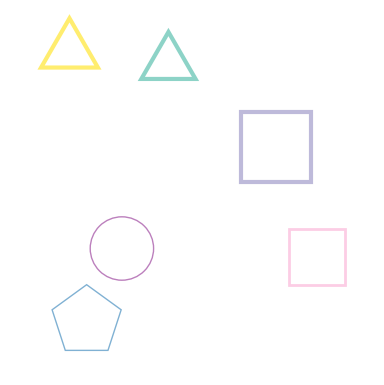[{"shape": "triangle", "thickness": 3, "radius": 0.41, "center": [0.437, 0.836]}, {"shape": "square", "thickness": 3, "radius": 0.46, "center": [0.716, 0.618]}, {"shape": "pentagon", "thickness": 1, "radius": 0.47, "center": [0.225, 0.166]}, {"shape": "square", "thickness": 2, "radius": 0.36, "center": [0.824, 0.333]}, {"shape": "circle", "thickness": 1, "radius": 0.41, "center": [0.317, 0.355]}, {"shape": "triangle", "thickness": 3, "radius": 0.43, "center": [0.18, 0.867]}]